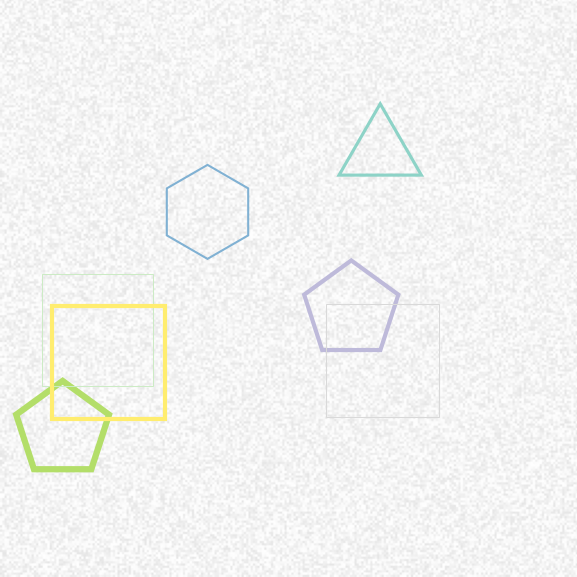[{"shape": "triangle", "thickness": 1.5, "radius": 0.41, "center": [0.658, 0.737]}, {"shape": "pentagon", "thickness": 2, "radius": 0.43, "center": [0.608, 0.462]}, {"shape": "hexagon", "thickness": 1, "radius": 0.41, "center": [0.359, 0.632]}, {"shape": "pentagon", "thickness": 3, "radius": 0.42, "center": [0.108, 0.255]}, {"shape": "square", "thickness": 0.5, "radius": 0.49, "center": [0.662, 0.375]}, {"shape": "square", "thickness": 0.5, "radius": 0.48, "center": [0.169, 0.428]}, {"shape": "square", "thickness": 2, "radius": 0.49, "center": [0.188, 0.372]}]